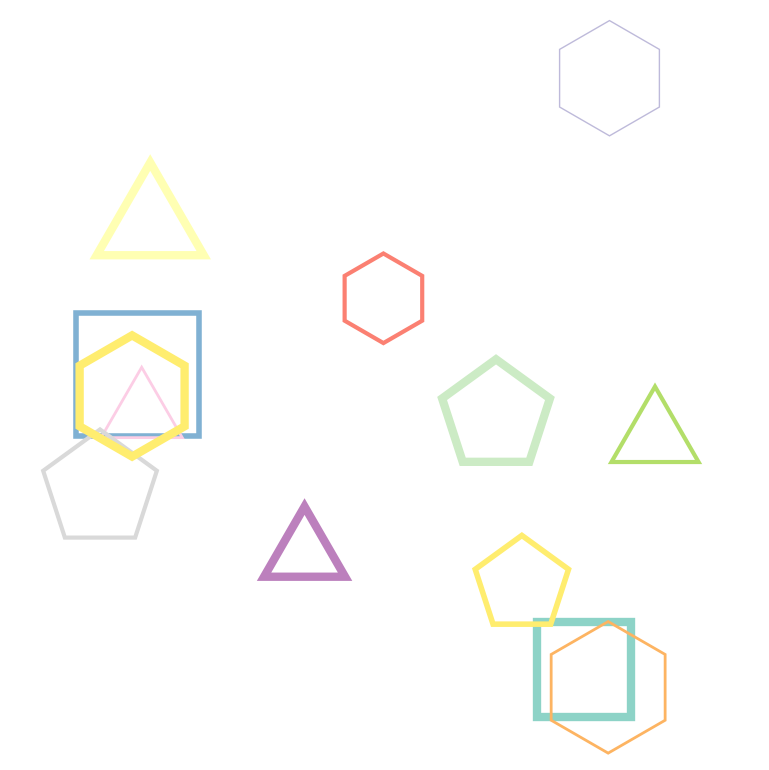[{"shape": "square", "thickness": 3, "radius": 0.31, "center": [0.759, 0.131]}, {"shape": "triangle", "thickness": 3, "radius": 0.4, "center": [0.195, 0.709]}, {"shape": "hexagon", "thickness": 0.5, "radius": 0.37, "center": [0.792, 0.898]}, {"shape": "hexagon", "thickness": 1.5, "radius": 0.29, "center": [0.498, 0.613]}, {"shape": "square", "thickness": 2, "radius": 0.4, "center": [0.178, 0.514]}, {"shape": "hexagon", "thickness": 1, "radius": 0.43, "center": [0.79, 0.107]}, {"shape": "triangle", "thickness": 1.5, "radius": 0.33, "center": [0.851, 0.433]}, {"shape": "triangle", "thickness": 1, "radius": 0.3, "center": [0.184, 0.462]}, {"shape": "pentagon", "thickness": 1.5, "radius": 0.39, "center": [0.13, 0.365]}, {"shape": "triangle", "thickness": 3, "radius": 0.3, "center": [0.396, 0.281]}, {"shape": "pentagon", "thickness": 3, "radius": 0.37, "center": [0.644, 0.46]}, {"shape": "pentagon", "thickness": 2, "radius": 0.32, "center": [0.678, 0.241]}, {"shape": "hexagon", "thickness": 3, "radius": 0.39, "center": [0.172, 0.486]}]